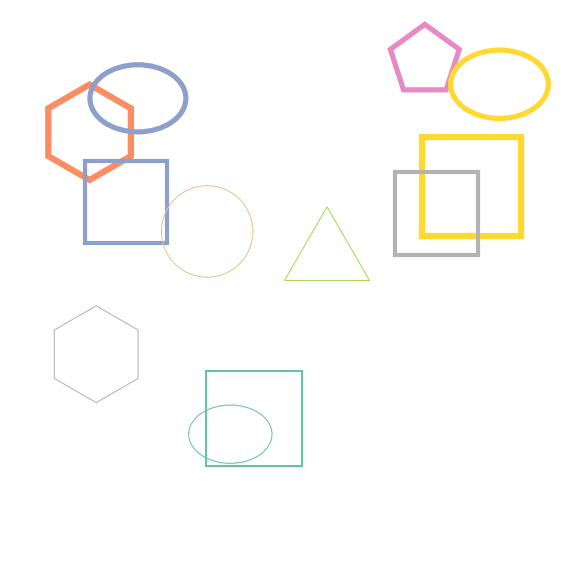[{"shape": "square", "thickness": 1, "radius": 0.41, "center": [0.44, 0.275]}, {"shape": "oval", "thickness": 0.5, "radius": 0.36, "center": [0.399, 0.247]}, {"shape": "hexagon", "thickness": 3, "radius": 0.41, "center": [0.155, 0.77]}, {"shape": "oval", "thickness": 2.5, "radius": 0.42, "center": [0.239, 0.829]}, {"shape": "square", "thickness": 2, "radius": 0.35, "center": [0.218, 0.649]}, {"shape": "pentagon", "thickness": 2.5, "radius": 0.31, "center": [0.736, 0.894]}, {"shape": "triangle", "thickness": 0.5, "radius": 0.43, "center": [0.566, 0.556]}, {"shape": "square", "thickness": 3, "radius": 0.43, "center": [0.817, 0.676]}, {"shape": "oval", "thickness": 2.5, "radius": 0.42, "center": [0.865, 0.853]}, {"shape": "circle", "thickness": 0.5, "radius": 0.4, "center": [0.359, 0.598]}, {"shape": "hexagon", "thickness": 0.5, "radius": 0.42, "center": [0.167, 0.386]}, {"shape": "square", "thickness": 2, "radius": 0.36, "center": [0.756, 0.63]}]